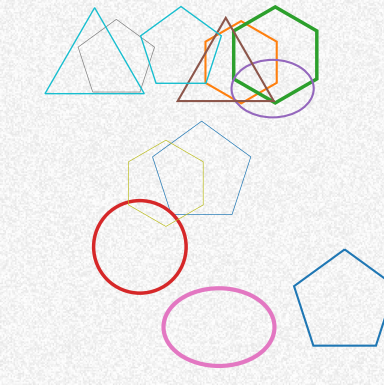[{"shape": "pentagon", "thickness": 0.5, "radius": 0.67, "center": [0.524, 0.551]}, {"shape": "pentagon", "thickness": 1.5, "radius": 0.69, "center": [0.895, 0.214]}, {"shape": "hexagon", "thickness": 1.5, "radius": 0.53, "center": [0.626, 0.838]}, {"shape": "hexagon", "thickness": 2.5, "radius": 0.62, "center": [0.715, 0.857]}, {"shape": "circle", "thickness": 2.5, "radius": 0.6, "center": [0.363, 0.359]}, {"shape": "oval", "thickness": 1.5, "radius": 0.53, "center": [0.708, 0.77]}, {"shape": "triangle", "thickness": 1.5, "radius": 0.72, "center": [0.586, 0.81]}, {"shape": "oval", "thickness": 3, "radius": 0.72, "center": [0.569, 0.15]}, {"shape": "pentagon", "thickness": 0.5, "radius": 0.52, "center": [0.302, 0.845]}, {"shape": "hexagon", "thickness": 0.5, "radius": 0.56, "center": [0.431, 0.524]}, {"shape": "pentagon", "thickness": 1, "radius": 0.55, "center": [0.47, 0.873]}, {"shape": "triangle", "thickness": 1, "radius": 0.74, "center": [0.246, 0.831]}]